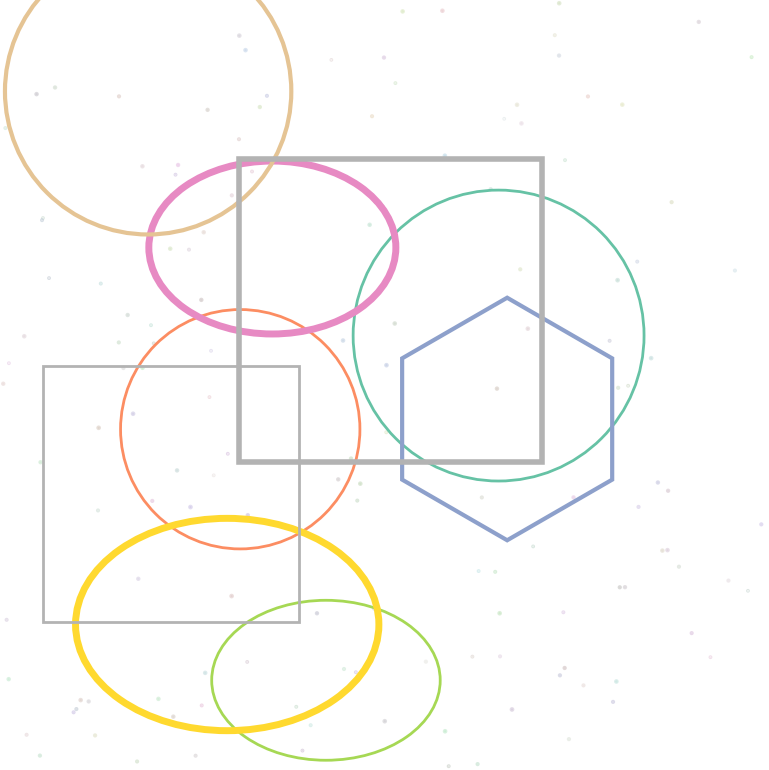[{"shape": "circle", "thickness": 1, "radius": 0.94, "center": [0.648, 0.564]}, {"shape": "circle", "thickness": 1, "radius": 0.78, "center": [0.312, 0.443]}, {"shape": "hexagon", "thickness": 1.5, "radius": 0.79, "center": [0.659, 0.456]}, {"shape": "oval", "thickness": 2.5, "radius": 0.8, "center": [0.354, 0.679]}, {"shape": "oval", "thickness": 1, "radius": 0.74, "center": [0.423, 0.117]}, {"shape": "oval", "thickness": 2.5, "radius": 0.98, "center": [0.295, 0.189]}, {"shape": "circle", "thickness": 1.5, "radius": 0.93, "center": [0.192, 0.881]}, {"shape": "square", "thickness": 2, "radius": 0.98, "center": [0.507, 0.597]}, {"shape": "square", "thickness": 1, "radius": 0.83, "center": [0.222, 0.359]}]